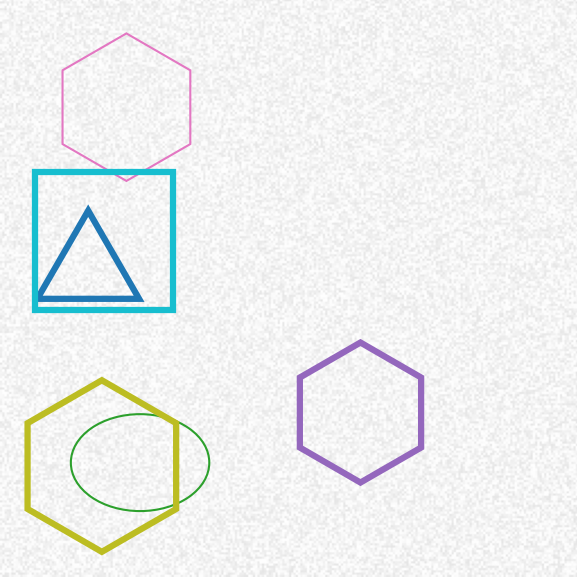[{"shape": "triangle", "thickness": 3, "radius": 0.51, "center": [0.153, 0.533]}, {"shape": "oval", "thickness": 1, "radius": 0.6, "center": [0.243, 0.198]}, {"shape": "hexagon", "thickness": 3, "radius": 0.61, "center": [0.624, 0.285]}, {"shape": "hexagon", "thickness": 1, "radius": 0.64, "center": [0.219, 0.814]}, {"shape": "hexagon", "thickness": 3, "radius": 0.74, "center": [0.176, 0.192]}, {"shape": "square", "thickness": 3, "radius": 0.6, "center": [0.18, 0.581]}]